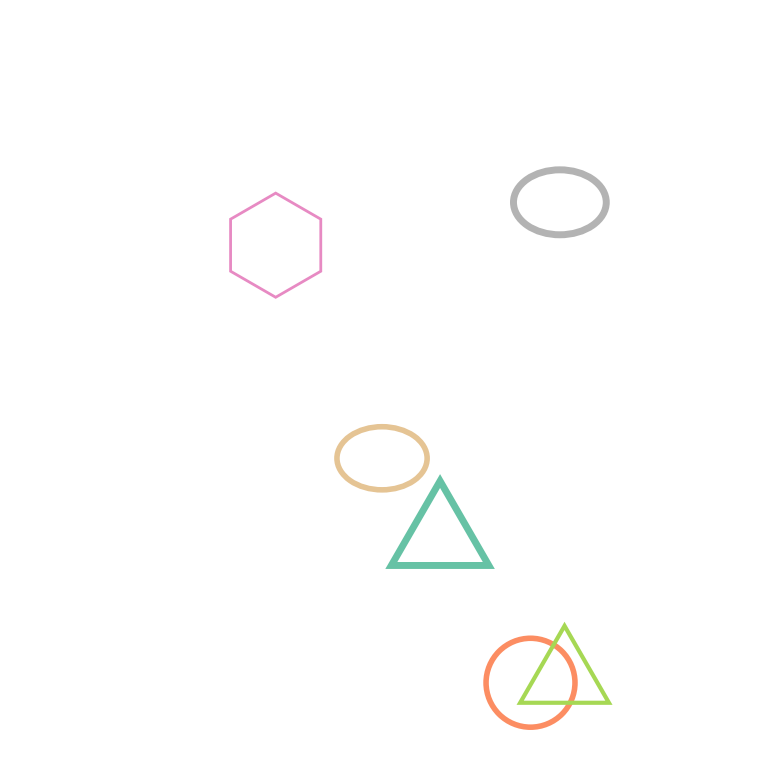[{"shape": "triangle", "thickness": 2.5, "radius": 0.37, "center": [0.572, 0.302]}, {"shape": "circle", "thickness": 2, "radius": 0.29, "center": [0.689, 0.113]}, {"shape": "hexagon", "thickness": 1, "radius": 0.34, "center": [0.358, 0.682]}, {"shape": "triangle", "thickness": 1.5, "radius": 0.33, "center": [0.733, 0.121]}, {"shape": "oval", "thickness": 2, "radius": 0.29, "center": [0.496, 0.405]}, {"shape": "oval", "thickness": 2.5, "radius": 0.3, "center": [0.727, 0.737]}]